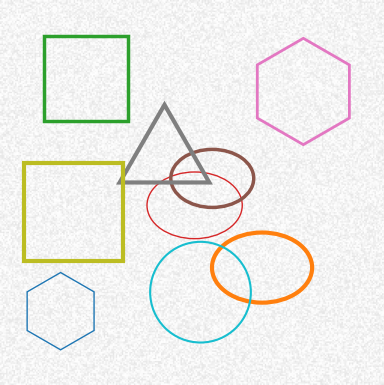[{"shape": "hexagon", "thickness": 1, "radius": 0.5, "center": [0.157, 0.192]}, {"shape": "oval", "thickness": 3, "radius": 0.65, "center": [0.681, 0.305]}, {"shape": "square", "thickness": 2.5, "radius": 0.55, "center": [0.223, 0.796]}, {"shape": "oval", "thickness": 1, "radius": 0.62, "center": [0.506, 0.467]}, {"shape": "oval", "thickness": 2.5, "radius": 0.54, "center": [0.551, 0.537]}, {"shape": "hexagon", "thickness": 2, "radius": 0.69, "center": [0.788, 0.762]}, {"shape": "triangle", "thickness": 3, "radius": 0.67, "center": [0.427, 0.593]}, {"shape": "square", "thickness": 3, "radius": 0.64, "center": [0.191, 0.45]}, {"shape": "circle", "thickness": 1.5, "radius": 0.65, "center": [0.521, 0.241]}]